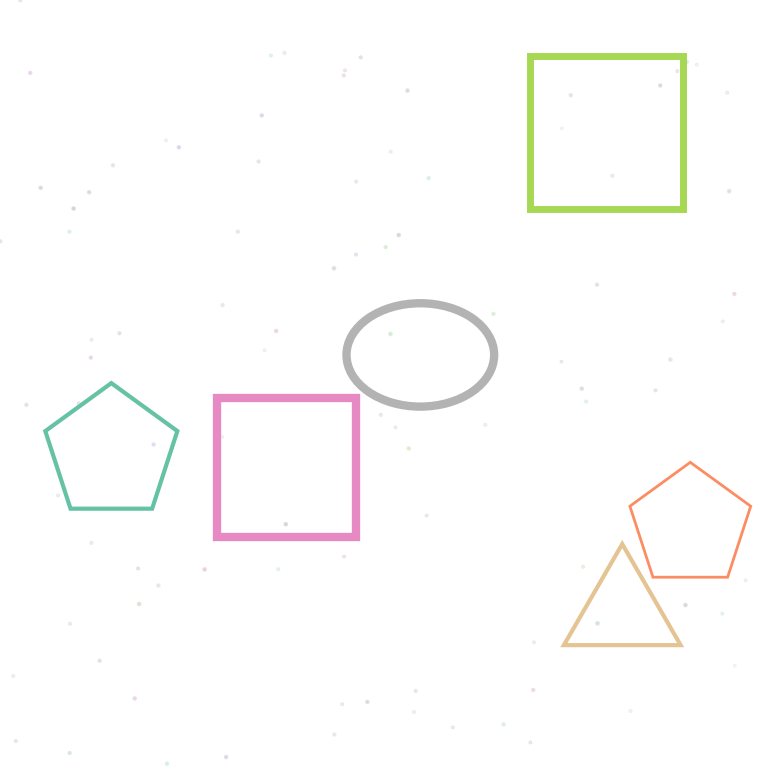[{"shape": "pentagon", "thickness": 1.5, "radius": 0.45, "center": [0.145, 0.412]}, {"shape": "pentagon", "thickness": 1, "radius": 0.41, "center": [0.896, 0.317]}, {"shape": "square", "thickness": 3, "radius": 0.45, "center": [0.372, 0.393]}, {"shape": "square", "thickness": 2.5, "radius": 0.5, "center": [0.787, 0.828]}, {"shape": "triangle", "thickness": 1.5, "radius": 0.44, "center": [0.808, 0.206]}, {"shape": "oval", "thickness": 3, "radius": 0.48, "center": [0.546, 0.539]}]